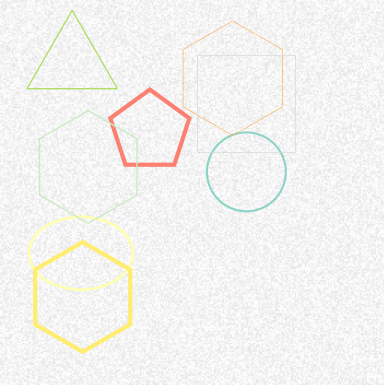[{"shape": "circle", "thickness": 1.5, "radius": 0.51, "center": [0.64, 0.554]}, {"shape": "oval", "thickness": 2, "radius": 0.68, "center": [0.21, 0.342]}, {"shape": "pentagon", "thickness": 3, "radius": 0.54, "center": [0.389, 0.659]}, {"shape": "hexagon", "thickness": 0.5, "radius": 0.74, "center": [0.604, 0.797]}, {"shape": "triangle", "thickness": 1, "radius": 0.68, "center": [0.187, 0.837]}, {"shape": "square", "thickness": 0.5, "radius": 0.64, "center": [0.638, 0.731]}, {"shape": "hexagon", "thickness": 1, "radius": 0.73, "center": [0.229, 0.566]}, {"shape": "hexagon", "thickness": 3, "radius": 0.71, "center": [0.215, 0.229]}]